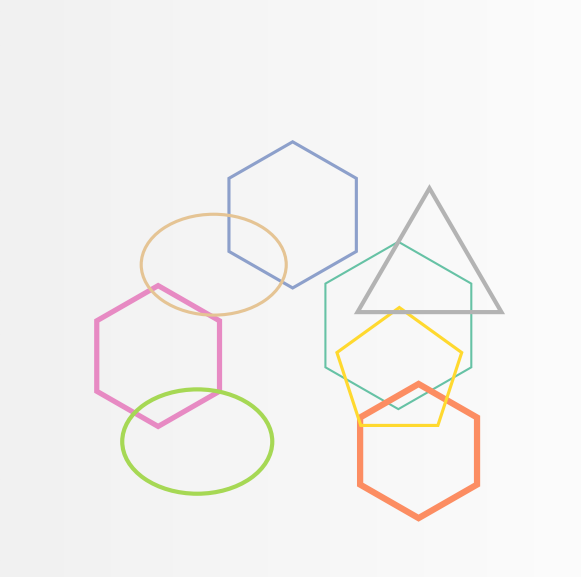[{"shape": "hexagon", "thickness": 1, "radius": 0.72, "center": [0.685, 0.436]}, {"shape": "hexagon", "thickness": 3, "radius": 0.58, "center": [0.72, 0.218]}, {"shape": "hexagon", "thickness": 1.5, "radius": 0.63, "center": [0.503, 0.627]}, {"shape": "hexagon", "thickness": 2.5, "radius": 0.61, "center": [0.272, 0.383]}, {"shape": "oval", "thickness": 2, "radius": 0.65, "center": [0.339, 0.235]}, {"shape": "pentagon", "thickness": 1.5, "radius": 0.56, "center": [0.687, 0.354]}, {"shape": "oval", "thickness": 1.5, "radius": 0.62, "center": [0.368, 0.541]}, {"shape": "triangle", "thickness": 2, "radius": 0.71, "center": [0.739, 0.53]}]